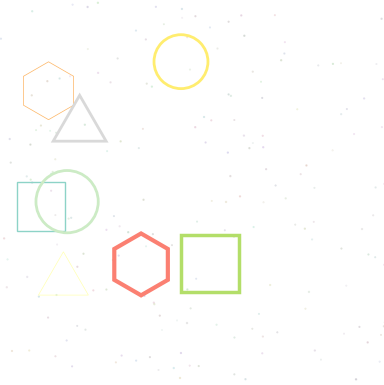[{"shape": "square", "thickness": 1, "radius": 0.31, "center": [0.106, 0.463]}, {"shape": "triangle", "thickness": 0.5, "radius": 0.37, "center": [0.165, 0.271]}, {"shape": "hexagon", "thickness": 3, "radius": 0.4, "center": [0.366, 0.313]}, {"shape": "hexagon", "thickness": 0.5, "radius": 0.38, "center": [0.126, 0.764]}, {"shape": "square", "thickness": 2.5, "radius": 0.38, "center": [0.545, 0.316]}, {"shape": "triangle", "thickness": 2, "radius": 0.4, "center": [0.207, 0.673]}, {"shape": "circle", "thickness": 2, "radius": 0.4, "center": [0.174, 0.476]}, {"shape": "circle", "thickness": 2, "radius": 0.35, "center": [0.47, 0.84]}]